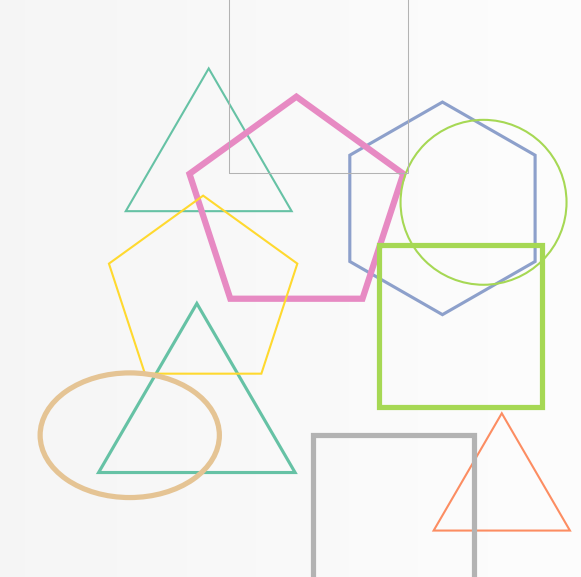[{"shape": "triangle", "thickness": 1, "radius": 0.82, "center": [0.359, 0.716]}, {"shape": "triangle", "thickness": 1.5, "radius": 0.98, "center": [0.339, 0.278]}, {"shape": "triangle", "thickness": 1, "radius": 0.68, "center": [0.863, 0.148]}, {"shape": "hexagon", "thickness": 1.5, "radius": 0.92, "center": [0.761, 0.638]}, {"shape": "pentagon", "thickness": 3, "radius": 0.97, "center": [0.51, 0.638]}, {"shape": "circle", "thickness": 1, "radius": 0.71, "center": [0.832, 0.649]}, {"shape": "square", "thickness": 2.5, "radius": 0.7, "center": [0.793, 0.434]}, {"shape": "pentagon", "thickness": 1, "radius": 0.85, "center": [0.349, 0.49]}, {"shape": "oval", "thickness": 2.5, "radius": 0.77, "center": [0.223, 0.246]}, {"shape": "square", "thickness": 0.5, "radius": 0.77, "center": [0.547, 0.854]}, {"shape": "square", "thickness": 2.5, "radius": 0.69, "center": [0.677, 0.108]}]